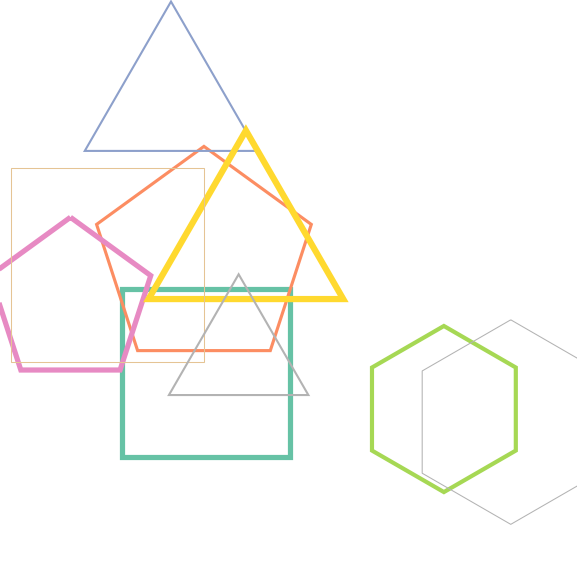[{"shape": "square", "thickness": 2.5, "radius": 0.73, "center": [0.357, 0.353]}, {"shape": "pentagon", "thickness": 1.5, "radius": 0.98, "center": [0.353, 0.55]}, {"shape": "triangle", "thickness": 1, "radius": 0.86, "center": [0.296, 0.824]}, {"shape": "pentagon", "thickness": 2.5, "radius": 0.73, "center": [0.122, 0.477]}, {"shape": "hexagon", "thickness": 2, "radius": 0.72, "center": [0.769, 0.291]}, {"shape": "triangle", "thickness": 3, "radius": 0.97, "center": [0.426, 0.579]}, {"shape": "square", "thickness": 0.5, "radius": 0.84, "center": [0.186, 0.54]}, {"shape": "triangle", "thickness": 1, "radius": 0.7, "center": [0.413, 0.385]}, {"shape": "hexagon", "thickness": 0.5, "radius": 0.89, "center": [0.884, 0.268]}]